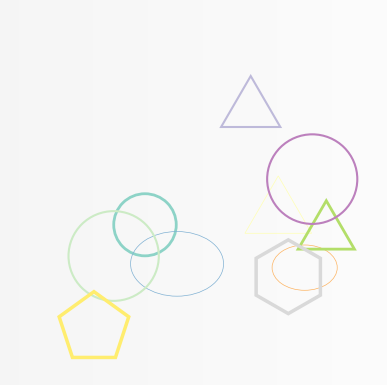[{"shape": "circle", "thickness": 2, "radius": 0.4, "center": [0.374, 0.416]}, {"shape": "triangle", "thickness": 0.5, "radius": 0.5, "center": [0.718, 0.444]}, {"shape": "triangle", "thickness": 1.5, "radius": 0.44, "center": [0.647, 0.714]}, {"shape": "oval", "thickness": 0.5, "radius": 0.6, "center": [0.457, 0.315]}, {"shape": "oval", "thickness": 0.5, "radius": 0.42, "center": [0.786, 0.305]}, {"shape": "triangle", "thickness": 2, "radius": 0.42, "center": [0.842, 0.395]}, {"shape": "hexagon", "thickness": 2.5, "radius": 0.48, "center": [0.744, 0.281]}, {"shape": "circle", "thickness": 1.5, "radius": 0.58, "center": [0.806, 0.535]}, {"shape": "circle", "thickness": 1.5, "radius": 0.58, "center": [0.293, 0.335]}, {"shape": "pentagon", "thickness": 2.5, "radius": 0.47, "center": [0.242, 0.148]}]